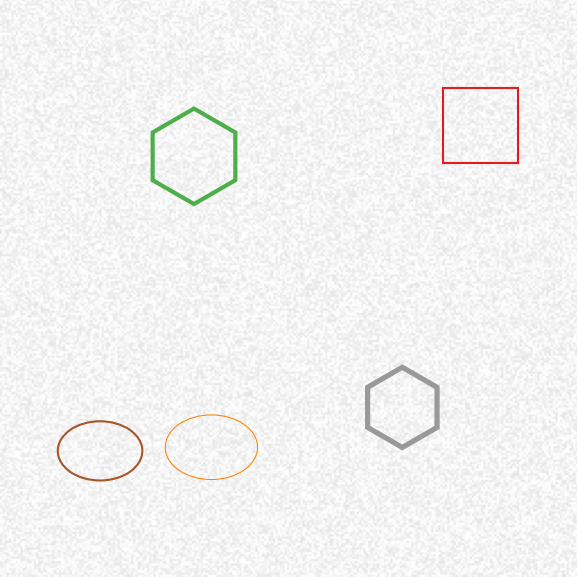[{"shape": "square", "thickness": 1, "radius": 0.33, "center": [0.832, 0.782]}, {"shape": "hexagon", "thickness": 2, "radius": 0.41, "center": [0.336, 0.728]}, {"shape": "oval", "thickness": 0.5, "radius": 0.4, "center": [0.366, 0.225]}, {"shape": "oval", "thickness": 1, "radius": 0.37, "center": [0.173, 0.218]}, {"shape": "hexagon", "thickness": 2.5, "radius": 0.35, "center": [0.697, 0.294]}]